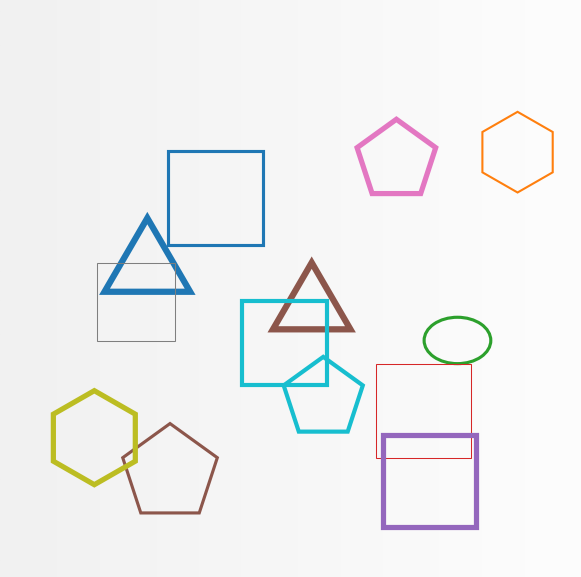[{"shape": "square", "thickness": 1.5, "radius": 0.41, "center": [0.371, 0.656]}, {"shape": "triangle", "thickness": 3, "radius": 0.43, "center": [0.253, 0.536]}, {"shape": "hexagon", "thickness": 1, "radius": 0.35, "center": [0.89, 0.736]}, {"shape": "oval", "thickness": 1.5, "radius": 0.29, "center": [0.787, 0.41]}, {"shape": "square", "thickness": 0.5, "radius": 0.41, "center": [0.729, 0.288]}, {"shape": "square", "thickness": 2.5, "radius": 0.4, "center": [0.74, 0.166]}, {"shape": "triangle", "thickness": 3, "radius": 0.38, "center": [0.536, 0.467]}, {"shape": "pentagon", "thickness": 1.5, "radius": 0.43, "center": [0.293, 0.18]}, {"shape": "pentagon", "thickness": 2.5, "radius": 0.36, "center": [0.682, 0.721]}, {"shape": "square", "thickness": 0.5, "radius": 0.34, "center": [0.234, 0.476]}, {"shape": "hexagon", "thickness": 2.5, "radius": 0.41, "center": [0.162, 0.241]}, {"shape": "square", "thickness": 2, "radius": 0.37, "center": [0.489, 0.405]}, {"shape": "pentagon", "thickness": 2, "radius": 0.36, "center": [0.556, 0.31]}]